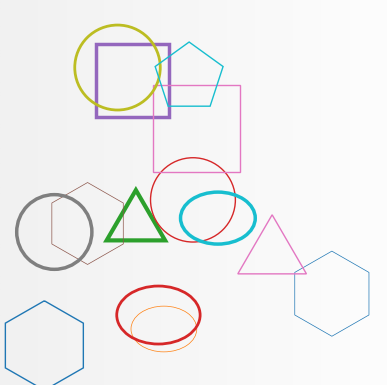[{"shape": "hexagon", "thickness": 0.5, "radius": 0.55, "center": [0.856, 0.237]}, {"shape": "hexagon", "thickness": 1, "radius": 0.58, "center": [0.114, 0.103]}, {"shape": "oval", "thickness": 0.5, "radius": 0.42, "center": [0.423, 0.145]}, {"shape": "triangle", "thickness": 3, "radius": 0.44, "center": [0.351, 0.419]}, {"shape": "circle", "thickness": 1, "radius": 0.55, "center": [0.498, 0.481]}, {"shape": "oval", "thickness": 2, "radius": 0.54, "center": [0.409, 0.182]}, {"shape": "square", "thickness": 2.5, "radius": 0.47, "center": [0.342, 0.791]}, {"shape": "hexagon", "thickness": 0.5, "radius": 0.53, "center": [0.226, 0.42]}, {"shape": "triangle", "thickness": 1, "radius": 0.51, "center": [0.702, 0.34]}, {"shape": "square", "thickness": 1, "radius": 0.56, "center": [0.508, 0.666]}, {"shape": "circle", "thickness": 2.5, "radius": 0.49, "center": [0.14, 0.397]}, {"shape": "circle", "thickness": 2, "radius": 0.55, "center": [0.303, 0.825]}, {"shape": "oval", "thickness": 2.5, "radius": 0.48, "center": [0.562, 0.434]}, {"shape": "pentagon", "thickness": 1, "radius": 0.46, "center": [0.488, 0.799]}]